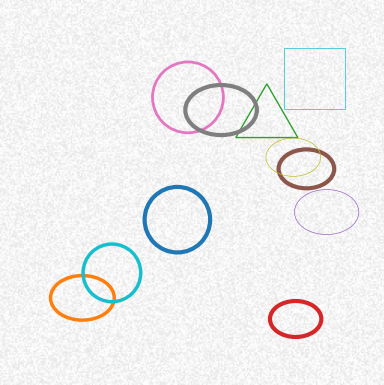[{"shape": "circle", "thickness": 3, "radius": 0.43, "center": [0.461, 0.429]}, {"shape": "oval", "thickness": 2.5, "radius": 0.41, "center": [0.214, 0.226]}, {"shape": "triangle", "thickness": 1, "radius": 0.47, "center": [0.693, 0.689]}, {"shape": "oval", "thickness": 3, "radius": 0.33, "center": [0.768, 0.171]}, {"shape": "oval", "thickness": 0.5, "radius": 0.42, "center": [0.848, 0.449]}, {"shape": "oval", "thickness": 3, "radius": 0.36, "center": [0.796, 0.561]}, {"shape": "circle", "thickness": 2, "radius": 0.46, "center": [0.488, 0.747]}, {"shape": "oval", "thickness": 3, "radius": 0.46, "center": [0.574, 0.714]}, {"shape": "oval", "thickness": 0.5, "radius": 0.36, "center": [0.762, 0.592]}, {"shape": "square", "thickness": 0.5, "radius": 0.4, "center": [0.818, 0.797]}, {"shape": "circle", "thickness": 2.5, "radius": 0.37, "center": [0.291, 0.291]}]